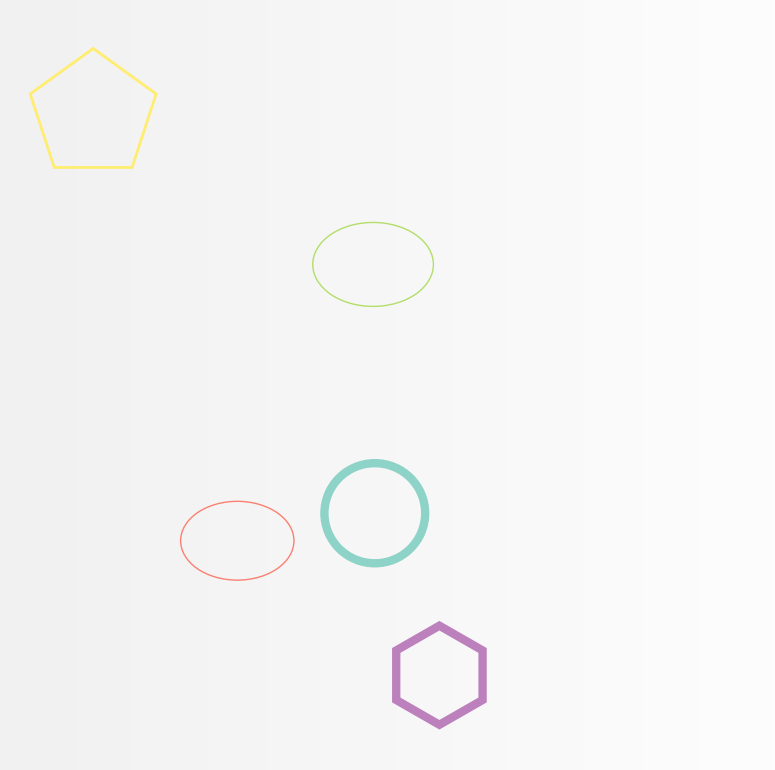[{"shape": "circle", "thickness": 3, "radius": 0.33, "center": [0.484, 0.333]}, {"shape": "oval", "thickness": 0.5, "radius": 0.37, "center": [0.306, 0.298]}, {"shape": "oval", "thickness": 0.5, "radius": 0.39, "center": [0.481, 0.657]}, {"shape": "hexagon", "thickness": 3, "radius": 0.32, "center": [0.567, 0.123]}, {"shape": "pentagon", "thickness": 1, "radius": 0.43, "center": [0.12, 0.852]}]